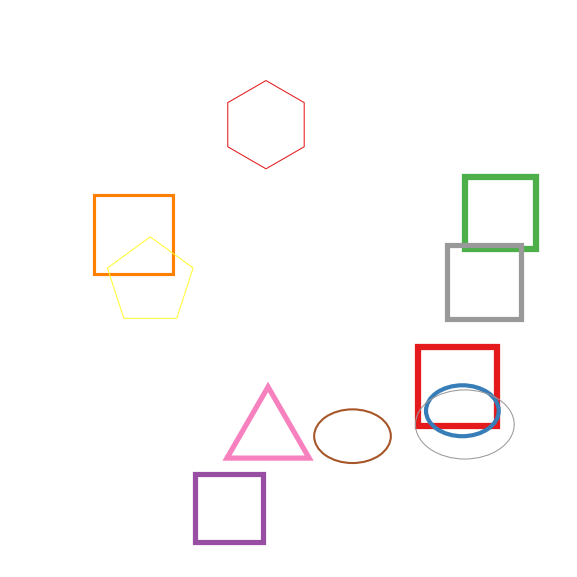[{"shape": "square", "thickness": 3, "radius": 0.34, "center": [0.792, 0.329]}, {"shape": "hexagon", "thickness": 0.5, "radius": 0.38, "center": [0.461, 0.783]}, {"shape": "oval", "thickness": 2, "radius": 0.31, "center": [0.801, 0.288]}, {"shape": "square", "thickness": 3, "radius": 0.31, "center": [0.867, 0.63]}, {"shape": "square", "thickness": 2.5, "radius": 0.3, "center": [0.397, 0.119]}, {"shape": "square", "thickness": 1.5, "radius": 0.34, "center": [0.231, 0.593]}, {"shape": "pentagon", "thickness": 0.5, "radius": 0.39, "center": [0.26, 0.511]}, {"shape": "oval", "thickness": 1, "radius": 0.33, "center": [0.61, 0.244]}, {"shape": "triangle", "thickness": 2.5, "radius": 0.41, "center": [0.464, 0.247]}, {"shape": "square", "thickness": 2.5, "radius": 0.32, "center": [0.838, 0.511]}, {"shape": "oval", "thickness": 0.5, "radius": 0.43, "center": [0.805, 0.264]}]